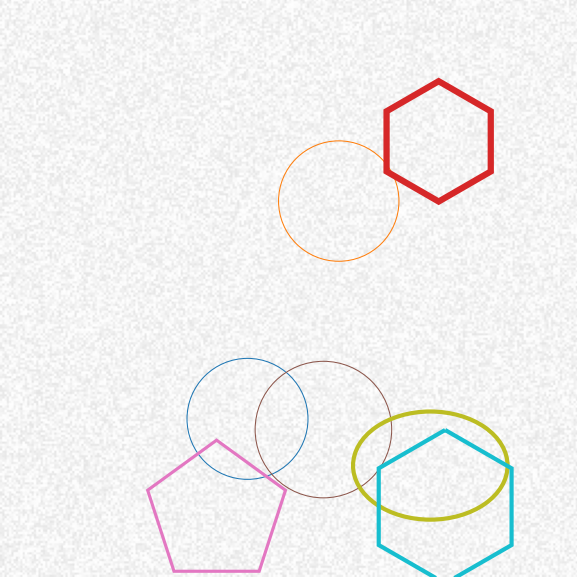[{"shape": "circle", "thickness": 0.5, "radius": 0.52, "center": [0.429, 0.274]}, {"shape": "circle", "thickness": 0.5, "radius": 0.52, "center": [0.587, 0.651]}, {"shape": "hexagon", "thickness": 3, "radius": 0.52, "center": [0.76, 0.754]}, {"shape": "circle", "thickness": 0.5, "radius": 0.59, "center": [0.56, 0.255]}, {"shape": "pentagon", "thickness": 1.5, "radius": 0.63, "center": [0.375, 0.111]}, {"shape": "oval", "thickness": 2, "radius": 0.67, "center": [0.745, 0.193]}, {"shape": "hexagon", "thickness": 2, "radius": 0.66, "center": [0.771, 0.122]}]